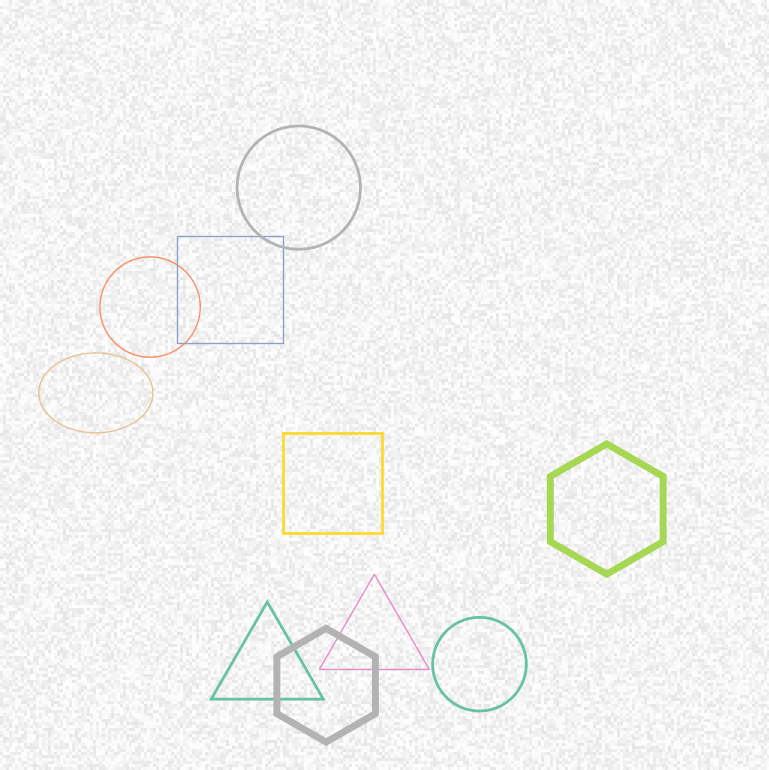[{"shape": "triangle", "thickness": 1, "radius": 0.42, "center": [0.347, 0.134]}, {"shape": "circle", "thickness": 1, "radius": 0.3, "center": [0.623, 0.137]}, {"shape": "circle", "thickness": 0.5, "radius": 0.33, "center": [0.195, 0.601]}, {"shape": "square", "thickness": 0.5, "radius": 0.35, "center": [0.299, 0.624]}, {"shape": "triangle", "thickness": 0.5, "radius": 0.41, "center": [0.486, 0.172]}, {"shape": "hexagon", "thickness": 2.5, "radius": 0.42, "center": [0.788, 0.339]}, {"shape": "square", "thickness": 1, "radius": 0.32, "center": [0.432, 0.373]}, {"shape": "oval", "thickness": 0.5, "radius": 0.37, "center": [0.125, 0.49]}, {"shape": "circle", "thickness": 1, "radius": 0.4, "center": [0.388, 0.756]}, {"shape": "hexagon", "thickness": 2.5, "radius": 0.37, "center": [0.424, 0.11]}]